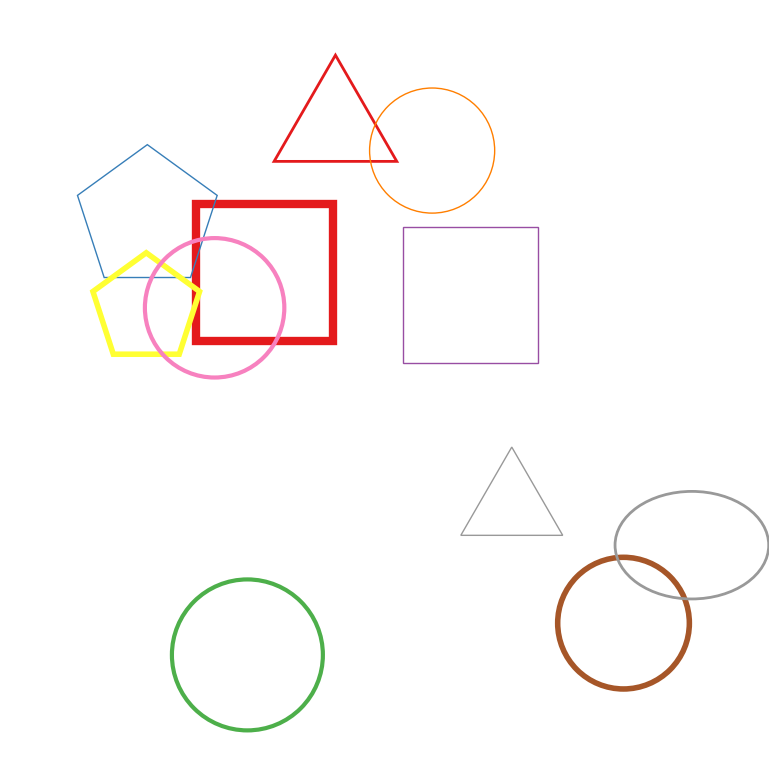[{"shape": "square", "thickness": 3, "radius": 0.45, "center": [0.343, 0.646]}, {"shape": "triangle", "thickness": 1, "radius": 0.46, "center": [0.436, 0.836]}, {"shape": "pentagon", "thickness": 0.5, "radius": 0.48, "center": [0.191, 0.717]}, {"shape": "circle", "thickness": 1.5, "radius": 0.49, "center": [0.321, 0.149]}, {"shape": "square", "thickness": 0.5, "radius": 0.44, "center": [0.611, 0.617]}, {"shape": "circle", "thickness": 0.5, "radius": 0.41, "center": [0.561, 0.804]}, {"shape": "pentagon", "thickness": 2, "radius": 0.36, "center": [0.19, 0.599]}, {"shape": "circle", "thickness": 2, "radius": 0.43, "center": [0.81, 0.191]}, {"shape": "circle", "thickness": 1.5, "radius": 0.45, "center": [0.279, 0.6]}, {"shape": "triangle", "thickness": 0.5, "radius": 0.38, "center": [0.665, 0.343]}, {"shape": "oval", "thickness": 1, "radius": 0.5, "center": [0.899, 0.292]}]